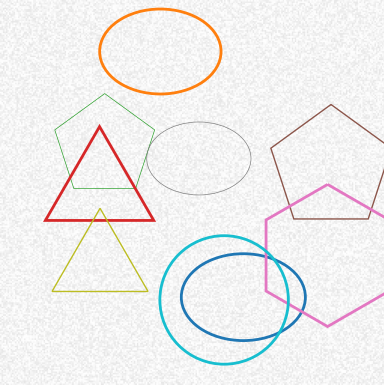[{"shape": "oval", "thickness": 2, "radius": 0.81, "center": [0.632, 0.228]}, {"shape": "oval", "thickness": 2, "radius": 0.79, "center": [0.416, 0.866]}, {"shape": "pentagon", "thickness": 0.5, "radius": 0.68, "center": [0.272, 0.62]}, {"shape": "triangle", "thickness": 2, "radius": 0.81, "center": [0.259, 0.509]}, {"shape": "pentagon", "thickness": 1, "radius": 0.82, "center": [0.86, 0.564]}, {"shape": "hexagon", "thickness": 2, "radius": 0.92, "center": [0.851, 0.336]}, {"shape": "oval", "thickness": 0.5, "radius": 0.68, "center": [0.517, 0.588]}, {"shape": "triangle", "thickness": 1, "radius": 0.72, "center": [0.26, 0.315]}, {"shape": "circle", "thickness": 2, "radius": 0.83, "center": [0.582, 0.221]}]